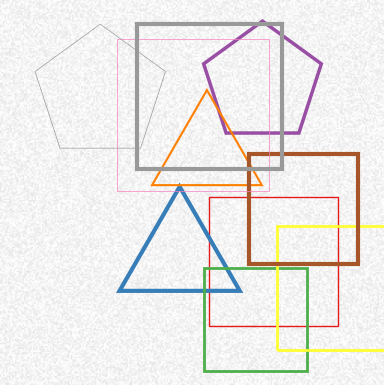[{"shape": "square", "thickness": 1, "radius": 0.84, "center": [0.711, 0.322]}, {"shape": "triangle", "thickness": 3, "radius": 0.9, "center": [0.467, 0.335]}, {"shape": "square", "thickness": 2, "radius": 0.67, "center": [0.664, 0.171]}, {"shape": "pentagon", "thickness": 2.5, "radius": 0.8, "center": [0.682, 0.784]}, {"shape": "triangle", "thickness": 1.5, "radius": 0.82, "center": [0.537, 0.601]}, {"shape": "square", "thickness": 2, "radius": 0.81, "center": [0.88, 0.251]}, {"shape": "square", "thickness": 3, "radius": 0.71, "center": [0.788, 0.457]}, {"shape": "square", "thickness": 0.5, "radius": 0.98, "center": [0.502, 0.702]}, {"shape": "pentagon", "thickness": 0.5, "radius": 0.89, "center": [0.26, 0.759]}, {"shape": "square", "thickness": 3, "radius": 0.95, "center": [0.545, 0.75]}]